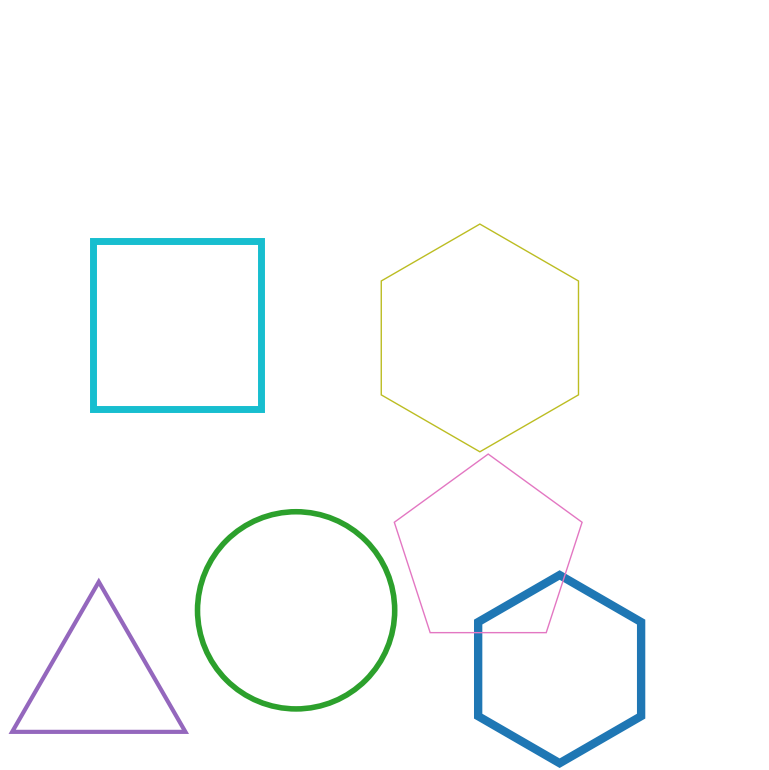[{"shape": "hexagon", "thickness": 3, "radius": 0.61, "center": [0.727, 0.131]}, {"shape": "circle", "thickness": 2, "radius": 0.64, "center": [0.385, 0.207]}, {"shape": "triangle", "thickness": 1.5, "radius": 0.65, "center": [0.128, 0.114]}, {"shape": "pentagon", "thickness": 0.5, "radius": 0.64, "center": [0.634, 0.282]}, {"shape": "hexagon", "thickness": 0.5, "radius": 0.74, "center": [0.623, 0.561]}, {"shape": "square", "thickness": 2.5, "radius": 0.55, "center": [0.229, 0.578]}]